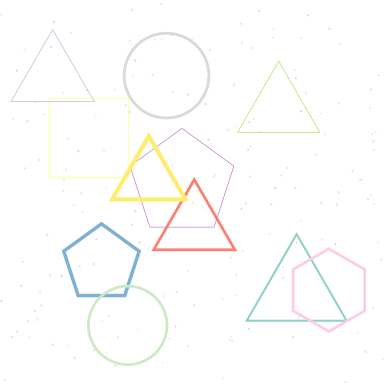[{"shape": "triangle", "thickness": 1.5, "radius": 0.75, "center": [0.771, 0.242]}, {"shape": "square", "thickness": 1, "radius": 0.51, "center": [0.23, 0.643]}, {"shape": "triangle", "thickness": 0.5, "radius": 0.62, "center": [0.137, 0.799]}, {"shape": "triangle", "thickness": 2, "radius": 0.61, "center": [0.505, 0.412]}, {"shape": "pentagon", "thickness": 2.5, "radius": 0.51, "center": [0.264, 0.316]}, {"shape": "triangle", "thickness": 0.5, "radius": 0.62, "center": [0.724, 0.718]}, {"shape": "hexagon", "thickness": 2, "radius": 0.54, "center": [0.854, 0.246]}, {"shape": "circle", "thickness": 2, "radius": 0.55, "center": [0.433, 0.804]}, {"shape": "pentagon", "thickness": 0.5, "radius": 0.71, "center": [0.473, 0.525]}, {"shape": "circle", "thickness": 2, "radius": 0.51, "center": [0.332, 0.155]}, {"shape": "triangle", "thickness": 3, "radius": 0.55, "center": [0.387, 0.537]}]